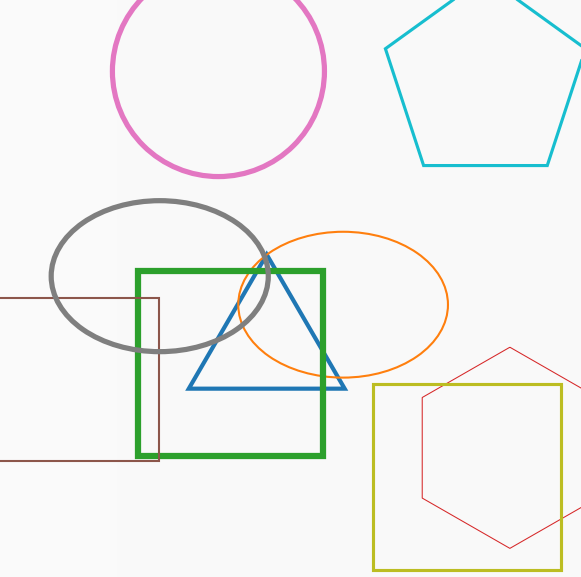[{"shape": "triangle", "thickness": 2, "radius": 0.77, "center": [0.459, 0.404]}, {"shape": "oval", "thickness": 1, "radius": 0.9, "center": [0.59, 0.472]}, {"shape": "square", "thickness": 3, "radius": 0.8, "center": [0.396, 0.37]}, {"shape": "hexagon", "thickness": 0.5, "radius": 0.87, "center": [0.877, 0.224]}, {"shape": "square", "thickness": 1, "radius": 0.71, "center": [0.133, 0.342]}, {"shape": "circle", "thickness": 2.5, "radius": 0.91, "center": [0.376, 0.876]}, {"shape": "oval", "thickness": 2.5, "radius": 0.93, "center": [0.275, 0.521]}, {"shape": "square", "thickness": 1.5, "radius": 0.81, "center": [0.804, 0.173]}, {"shape": "pentagon", "thickness": 1.5, "radius": 0.9, "center": [0.835, 0.859]}]